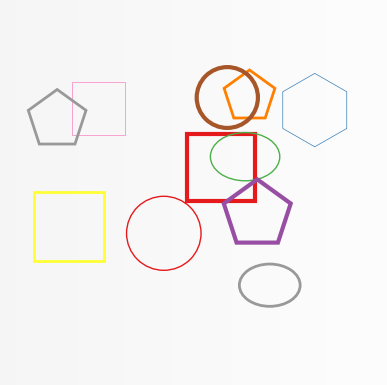[{"shape": "circle", "thickness": 1, "radius": 0.48, "center": [0.423, 0.394]}, {"shape": "square", "thickness": 3, "radius": 0.44, "center": [0.57, 0.565]}, {"shape": "hexagon", "thickness": 0.5, "radius": 0.48, "center": [0.812, 0.714]}, {"shape": "oval", "thickness": 1, "radius": 0.45, "center": [0.632, 0.593]}, {"shape": "pentagon", "thickness": 3, "radius": 0.45, "center": [0.664, 0.443]}, {"shape": "pentagon", "thickness": 2, "radius": 0.34, "center": [0.644, 0.749]}, {"shape": "square", "thickness": 2, "radius": 0.45, "center": [0.178, 0.411]}, {"shape": "circle", "thickness": 3, "radius": 0.39, "center": [0.587, 0.747]}, {"shape": "square", "thickness": 0.5, "radius": 0.34, "center": [0.254, 0.717]}, {"shape": "pentagon", "thickness": 2, "radius": 0.39, "center": [0.147, 0.689]}, {"shape": "oval", "thickness": 2, "radius": 0.39, "center": [0.696, 0.259]}]